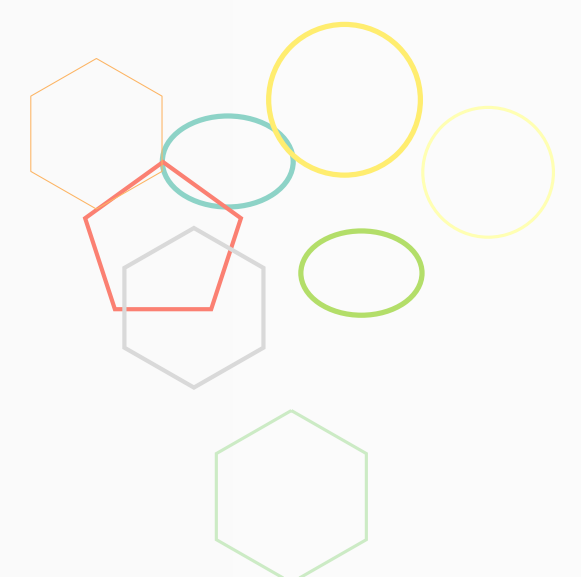[{"shape": "oval", "thickness": 2.5, "radius": 0.56, "center": [0.392, 0.72]}, {"shape": "circle", "thickness": 1.5, "radius": 0.56, "center": [0.84, 0.701]}, {"shape": "pentagon", "thickness": 2, "radius": 0.7, "center": [0.28, 0.578]}, {"shape": "hexagon", "thickness": 0.5, "radius": 0.65, "center": [0.166, 0.768]}, {"shape": "oval", "thickness": 2.5, "radius": 0.52, "center": [0.622, 0.526]}, {"shape": "hexagon", "thickness": 2, "radius": 0.69, "center": [0.334, 0.466]}, {"shape": "hexagon", "thickness": 1.5, "radius": 0.75, "center": [0.501, 0.139]}, {"shape": "circle", "thickness": 2.5, "radius": 0.65, "center": [0.593, 0.826]}]